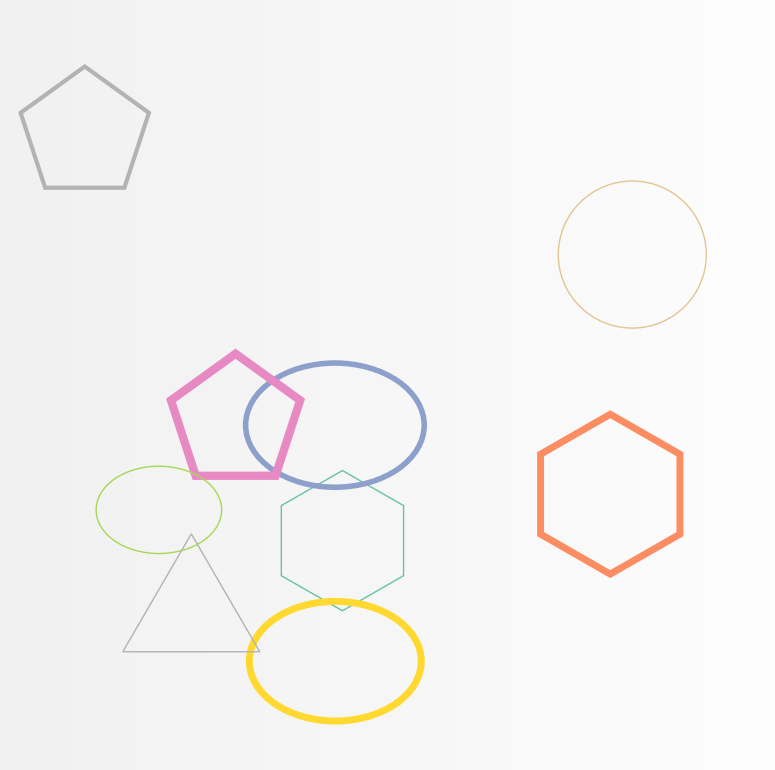[{"shape": "hexagon", "thickness": 0.5, "radius": 0.46, "center": [0.442, 0.298]}, {"shape": "hexagon", "thickness": 2.5, "radius": 0.52, "center": [0.787, 0.358]}, {"shape": "oval", "thickness": 2, "radius": 0.58, "center": [0.432, 0.448]}, {"shape": "pentagon", "thickness": 3, "radius": 0.44, "center": [0.304, 0.453]}, {"shape": "oval", "thickness": 0.5, "radius": 0.4, "center": [0.205, 0.338]}, {"shape": "oval", "thickness": 2.5, "radius": 0.55, "center": [0.433, 0.141]}, {"shape": "circle", "thickness": 0.5, "radius": 0.48, "center": [0.816, 0.669]}, {"shape": "triangle", "thickness": 0.5, "radius": 0.51, "center": [0.247, 0.205]}, {"shape": "pentagon", "thickness": 1.5, "radius": 0.44, "center": [0.109, 0.827]}]